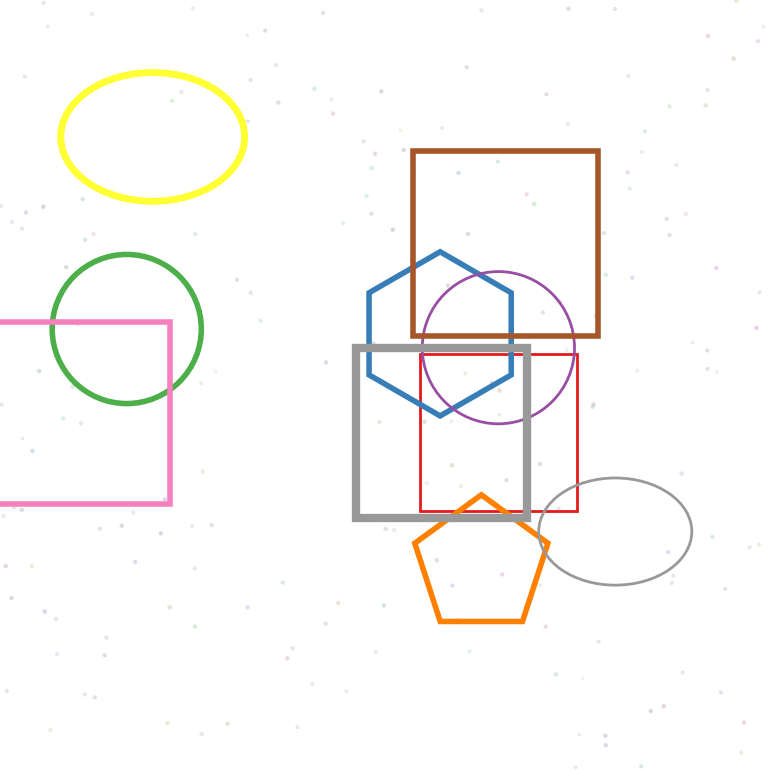[{"shape": "square", "thickness": 1, "radius": 0.51, "center": [0.647, 0.438]}, {"shape": "hexagon", "thickness": 2, "radius": 0.53, "center": [0.572, 0.566]}, {"shape": "circle", "thickness": 2, "radius": 0.48, "center": [0.165, 0.573]}, {"shape": "circle", "thickness": 1, "radius": 0.49, "center": [0.647, 0.548]}, {"shape": "pentagon", "thickness": 2, "radius": 0.45, "center": [0.625, 0.266]}, {"shape": "oval", "thickness": 2.5, "radius": 0.6, "center": [0.198, 0.822]}, {"shape": "square", "thickness": 2, "radius": 0.6, "center": [0.656, 0.684]}, {"shape": "square", "thickness": 2, "radius": 0.59, "center": [0.103, 0.463]}, {"shape": "square", "thickness": 3, "radius": 0.55, "center": [0.573, 0.438]}, {"shape": "oval", "thickness": 1, "radius": 0.5, "center": [0.799, 0.31]}]